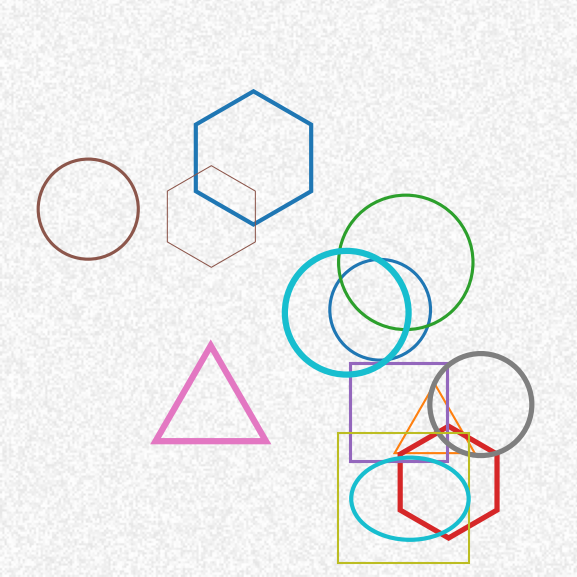[{"shape": "hexagon", "thickness": 2, "radius": 0.58, "center": [0.439, 0.726]}, {"shape": "circle", "thickness": 1.5, "radius": 0.44, "center": [0.658, 0.463]}, {"shape": "triangle", "thickness": 1, "radius": 0.4, "center": [0.753, 0.255]}, {"shape": "circle", "thickness": 1.5, "radius": 0.58, "center": [0.703, 0.545]}, {"shape": "hexagon", "thickness": 2.5, "radius": 0.48, "center": [0.777, 0.164]}, {"shape": "square", "thickness": 1.5, "radius": 0.42, "center": [0.69, 0.286]}, {"shape": "hexagon", "thickness": 0.5, "radius": 0.44, "center": [0.366, 0.624]}, {"shape": "circle", "thickness": 1.5, "radius": 0.43, "center": [0.153, 0.637]}, {"shape": "triangle", "thickness": 3, "radius": 0.55, "center": [0.365, 0.29]}, {"shape": "circle", "thickness": 2.5, "radius": 0.44, "center": [0.833, 0.299]}, {"shape": "square", "thickness": 1, "radius": 0.56, "center": [0.699, 0.137]}, {"shape": "circle", "thickness": 3, "radius": 0.54, "center": [0.6, 0.458]}, {"shape": "oval", "thickness": 2, "radius": 0.51, "center": [0.71, 0.136]}]